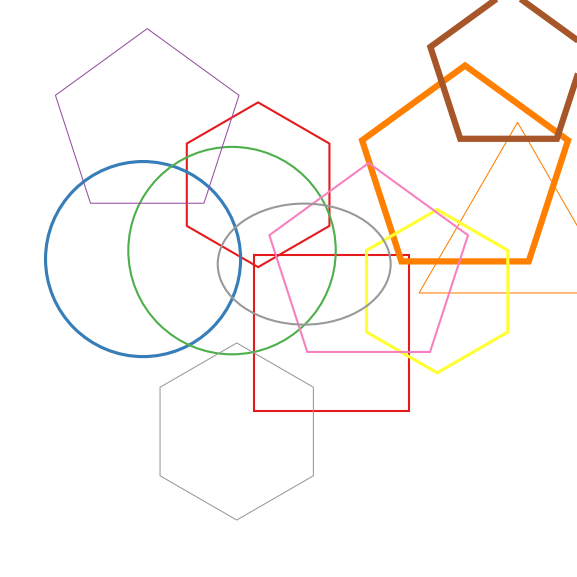[{"shape": "hexagon", "thickness": 1, "radius": 0.71, "center": [0.447, 0.679]}, {"shape": "square", "thickness": 1, "radius": 0.67, "center": [0.574, 0.422]}, {"shape": "circle", "thickness": 1.5, "radius": 0.84, "center": [0.248, 0.551]}, {"shape": "circle", "thickness": 1, "radius": 0.9, "center": [0.402, 0.565]}, {"shape": "pentagon", "thickness": 0.5, "radius": 0.84, "center": [0.255, 0.782]}, {"shape": "pentagon", "thickness": 3, "radius": 0.94, "center": [0.805, 0.698]}, {"shape": "triangle", "thickness": 0.5, "radius": 0.98, "center": [0.896, 0.59]}, {"shape": "hexagon", "thickness": 1.5, "radius": 0.71, "center": [0.757, 0.495]}, {"shape": "pentagon", "thickness": 3, "radius": 0.71, "center": [0.881, 0.874]}, {"shape": "pentagon", "thickness": 1, "radius": 0.9, "center": [0.638, 0.536]}, {"shape": "oval", "thickness": 1, "radius": 0.75, "center": [0.527, 0.542]}, {"shape": "hexagon", "thickness": 0.5, "radius": 0.77, "center": [0.41, 0.252]}]